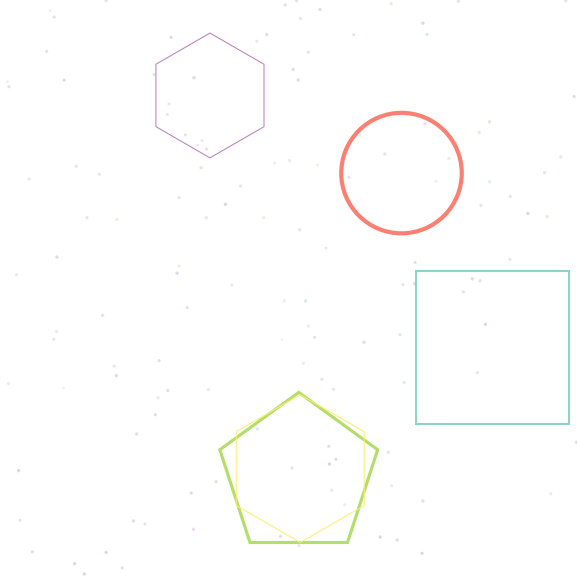[{"shape": "square", "thickness": 1, "radius": 0.66, "center": [0.853, 0.398]}, {"shape": "circle", "thickness": 2, "radius": 0.52, "center": [0.695, 0.699]}, {"shape": "pentagon", "thickness": 1.5, "radius": 0.72, "center": [0.517, 0.176]}, {"shape": "hexagon", "thickness": 0.5, "radius": 0.54, "center": [0.364, 0.834]}, {"shape": "hexagon", "thickness": 0.5, "radius": 0.64, "center": [0.52, 0.188]}]